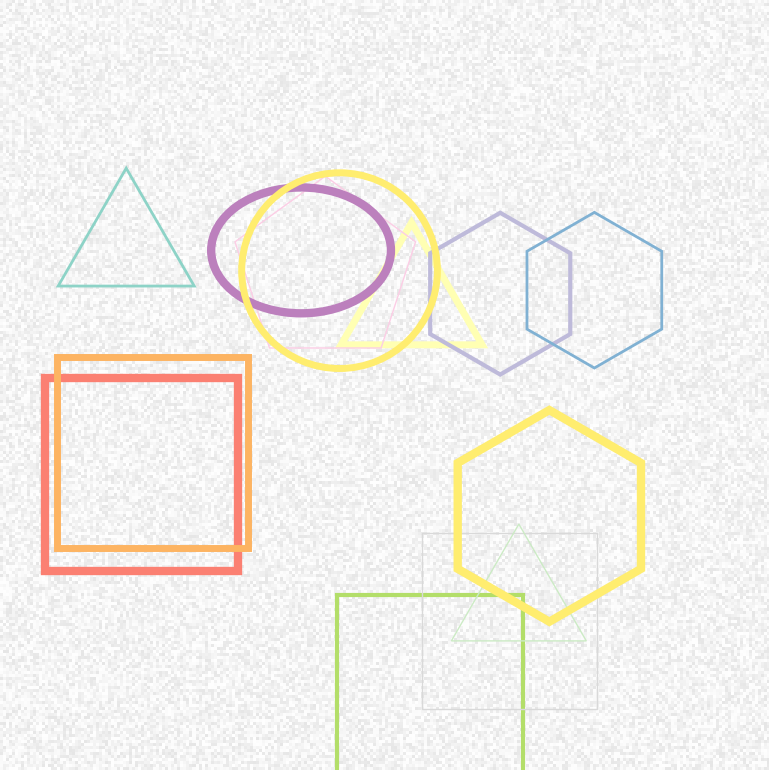[{"shape": "triangle", "thickness": 1, "radius": 0.51, "center": [0.164, 0.68]}, {"shape": "triangle", "thickness": 2.5, "radius": 0.53, "center": [0.535, 0.605]}, {"shape": "hexagon", "thickness": 1.5, "radius": 0.53, "center": [0.65, 0.619]}, {"shape": "square", "thickness": 3, "radius": 0.63, "center": [0.184, 0.384]}, {"shape": "hexagon", "thickness": 1, "radius": 0.51, "center": [0.772, 0.623]}, {"shape": "square", "thickness": 2.5, "radius": 0.62, "center": [0.198, 0.412]}, {"shape": "square", "thickness": 1.5, "radius": 0.61, "center": [0.558, 0.106]}, {"shape": "pentagon", "thickness": 0.5, "radius": 0.62, "center": [0.422, 0.648]}, {"shape": "square", "thickness": 0.5, "radius": 0.57, "center": [0.662, 0.193]}, {"shape": "oval", "thickness": 3, "radius": 0.58, "center": [0.391, 0.675]}, {"shape": "triangle", "thickness": 0.5, "radius": 0.51, "center": [0.674, 0.218]}, {"shape": "hexagon", "thickness": 3, "radius": 0.69, "center": [0.713, 0.33]}, {"shape": "circle", "thickness": 2.5, "radius": 0.64, "center": [0.441, 0.649]}]